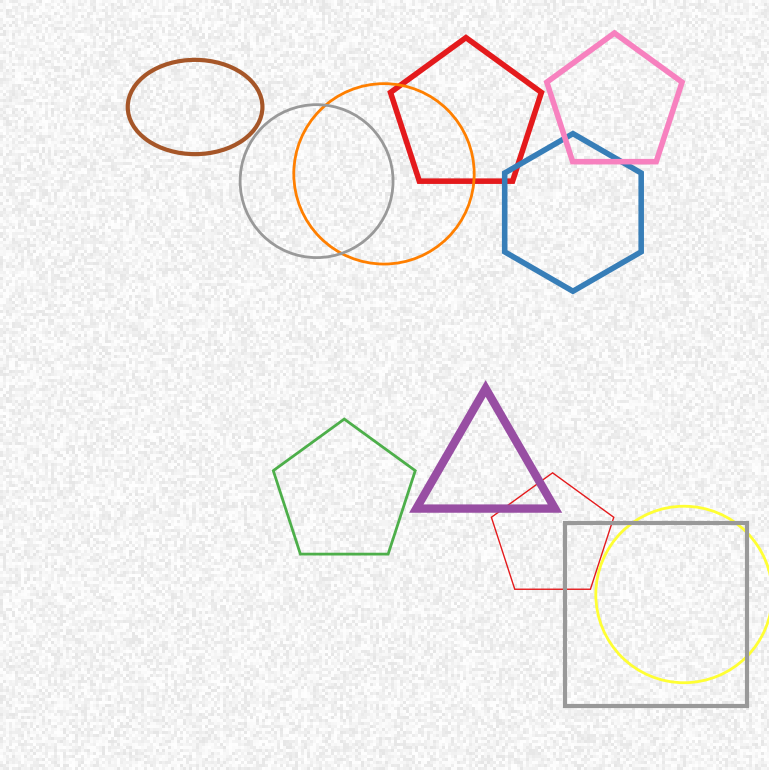[{"shape": "pentagon", "thickness": 0.5, "radius": 0.42, "center": [0.718, 0.302]}, {"shape": "pentagon", "thickness": 2, "radius": 0.52, "center": [0.605, 0.848]}, {"shape": "hexagon", "thickness": 2, "radius": 0.51, "center": [0.744, 0.724]}, {"shape": "pentagon", "thickness": 1, "radius": 0.48, "center": [0.447, 0.359]}, {"shape": "triangle", "thickness": 3, "radius": 0.52, "center": [0.631, 0.392]}, {"shape": "circle", "thickness": 1, "radius": 0.59, "center": [0.499, 0.774]}, {"shape": "circle", "thickness": 1, "radius": 0.57, "center": [0.888, 0.228]}, {"shape": "oval", "thickness": 1.5, "radius": 0.44, "center": [0.253, 0.861]}, {"shape": "pentagon", "thickness": 2, "radius": 0.46, "center": [0.798, 0.865]}, {"shape": "square", "thickness": 1.5, "radius": 0.59, "center": [0.852, 0.202]}, {"shape": "circle", "thickness": 1, "radius": 0.5, "center": [0.411, 0.765]}]